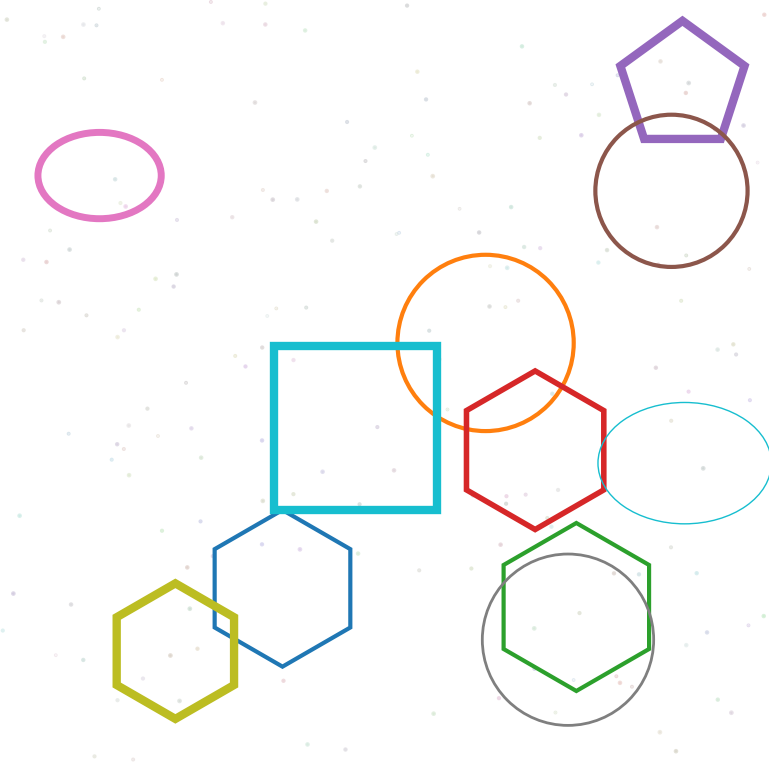[{"shape": "hexagon", "thickness": 1.5, "radius": 0.51, "center": [0.367, 0.236]}, {"shape": "circle", "thickness": 1.5, "radius": 0.57, "center": [0.631, 0.555]}, {"shape": "hexagon", "thickness": 1.5, "radius": 0.55, "center": [0.748, 0.212]}, {"shape": "hexagon", "thickness": 2, "radius": 0.51, "center": [0.695, 0.415]}, {"shape": "pentagon", "thickness": 3, "radius": 0.42, "center": [0.886, 0.888]}, {"shape": "circle", "thickness": 1.5, "radius": 0.49, "center": [0.872, 0.752]}, {"shape": "oval", "thickness": 2.5, "radius": 0.4, "center": [0.129, 0.772]}, {"shape": "circle", "thickness": 1, "radius": 0.56, "center": [0.738, 0.169]}, {"shape": "hexagon", "thickness": 3, "radius": 0.44, "center": [0.228, 0.154]}, {"shape": "square", "thickness": 3, "radius": 0.53, "center": [0.462, 0.444]}, {"shape": "oval", "thickness": 0.5, "radius": 0.56, "center": [0.889, 0.399]}]